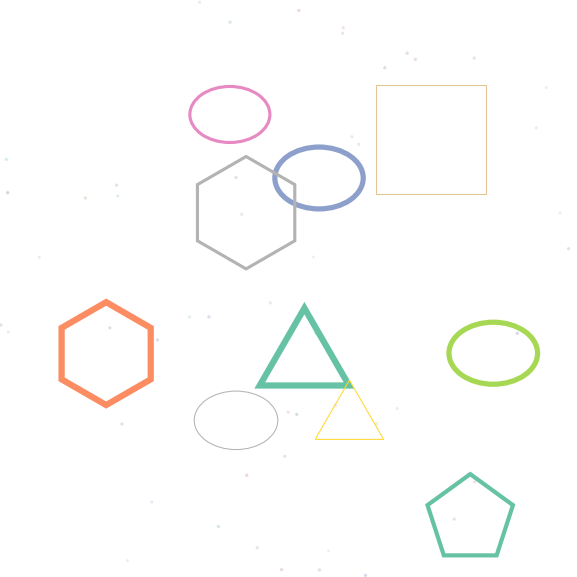[{"shape": "triangle", "thickness": 3, "radius": 0.45, "center": [0.527, 0.376]}, {"shape": "pentagon", "thickness": 2, "radius": 0.39, "center": [0.814, 0.1]}, {"shape": "hexagon", "thickness": 3, "radius": 0.45, "center": [0.184, 0.387]}, {"shape": "oval", "thickness": 2.5, "radius": 0.38, "center": [0.552, 0.691]}, {"shape": "oval", "thickness": 1.5, "radius": 0.35, "center": [0.398, 0.801]}, {"shape": "oval", "thickness": 2.5, "radius": 0.38, "center": [0.854, 0.388]}, {"shape": "triangle", "thickness": 0.5, "radius": 0.34, "center": [0.605, 0.272]}, {"shape": "square", "thickness": 0.5, "radius": 0.47, "center": [0.746, 0.758]}, {"shape": "oval", "thickness": 0.5, "radius": 0.36, "center": [0.409, 0.271]}, {"shape": "hexagon", "thickness": 1.5, "radius": 0.49, "center": [0.426, 0.631]}]